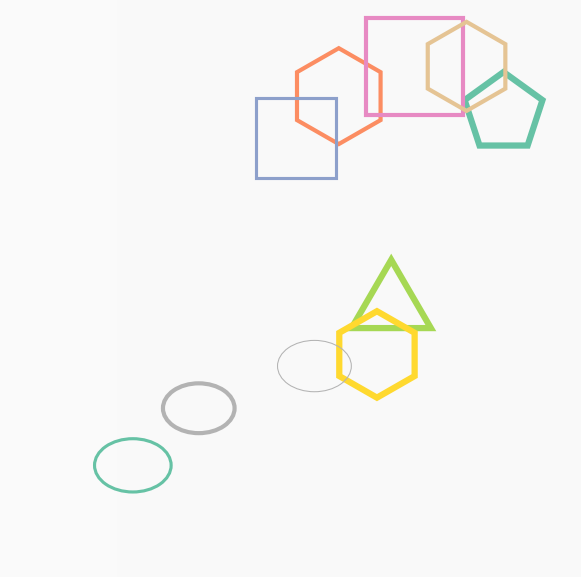[{"shape": "oval", "thickness": 1.5, "radius": 0.33, "center": [0.229, 0.193]}, {"shape": "pentagon", "thickness": 3, "radius": 0.35, "center": [0.866, 0.804]}, {"shape": "hexagon", "thickness": 2, "radius": 0.42, "center": [0.583, 0.833]}, {"shape": "square", "thickness": 1.5, "radius": 0.34, "center": [0.51, 0.76]}, {"shape": "square", "thickness": 2, "radius": 0.42, "center": [0.713, 0.884]}, {"shape": "triangle", "thickness": 3, "radius": 0.39, "center": [0.673, 0.47]}, {"shape": "hexagon", "thickness": 3, "radius": 0.37, "center": [0.649, 0.385]}, {"shape": "hexagon", "thickness": 2, "radius": 0.39, "center": [0.803, 0.884]}, {"shape": "oval", "thickness": 0.5, "radius": 0.32, "center": [0.541, 0.365]}, {"shape": "oval", "thickness": 2, "radius": 0.31, "center": [0.342, 0.292]}]